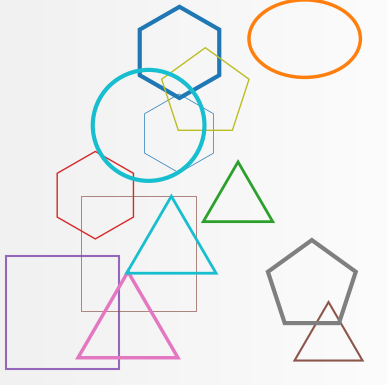[{"shape": "hexagon", "thickness": 3, "radius": 0.59, "center": [0.463, 0.864]}, {"shape": "hexagon", "thickness": 0.5, "radius": 0.51, "center": [0.462, 0.653]}, {"shape": "oval", "thickness": 2.5, "radius": 0.72, "center": [0.786, 0.9]}, {"shape": "triangle", "thickness": 2, "radius": 0.52, "center": [0.614, 0.476]}, {"shape": "hexagon", "thickness": 1, "radius": 0.57, "center": [0.246, 0.493]}, {"shape": "square", "thickness": 1.5, "radius": 0.73, "center": [0.161, 0.189]}, {"shape": "triangle", "thickness": 1.5, "radius": 0.51, "center": [0.848, 0.114]}, {"shape": "square", "thickness": 0.5, "radius": 0.74, "center": [0.358, 0.342]}, {"shape": "triangle", "thickness": 2.5, "radius": 0.74, "center": [0.33, 0.145]}, {"shape": "pentagon", "thickness": 3, "radius": 0.6, "center": [0.805, 0.257]}, {"shape": "pentagon", "thickness": 1, "radius": 0.59, "center": [0.53, 0.757]}, {"shape": "triangle", "thickness": 2, "radius": 0.67, "center": [0.442, 0.357]}, {"shape": "circle", "thickness": 3, "radius": 0.72, "center": [0.383, 0.674]}]